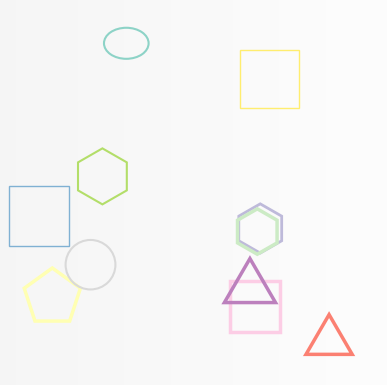[{"shape": "oval", "thickness": 1.5, "radius": 0.29, "center": [0.326, 0.888]}, {"shape": "pentagon", "thickness": 2.5, "radius": 0.38, "center": [0.135, 0.228]}, {"shape": "hexagon", "thickness": 2, "radius": 0.32, "center": [0.672, 0.407]}, {"shape": "triangle", "thickness": 2.5, "radius": 0.34, "center": [0.849, 0.114]}, {"shape": "square", "thickness": 1, "radius": 0.39, "center": [0.101, 0.439]}, {"shape": "hexagon", "thickness": 1.5, "radius": 0.36, "center": [0.264, 0.542]}, {"shape": "square", "thickness": 2.5, "radius": 0.33, "center": [0.658, 0.203]}, {"shape": "circle", "thickness": 1.5, "radius": 0.32, "center": [0.234, 0.312]}, {"shape": "triangle", "thickness": 2.5, "radius": 0.38, "center": [0.645, 0.252]}, {"shape": "hexagon", "thickness": 2.5, "radius": 0.29, "center": [0.664, 0.399]}, {"shape": "square", "thickness": 1, "radius": 0.38, "center": [0.695, 0.795]}]